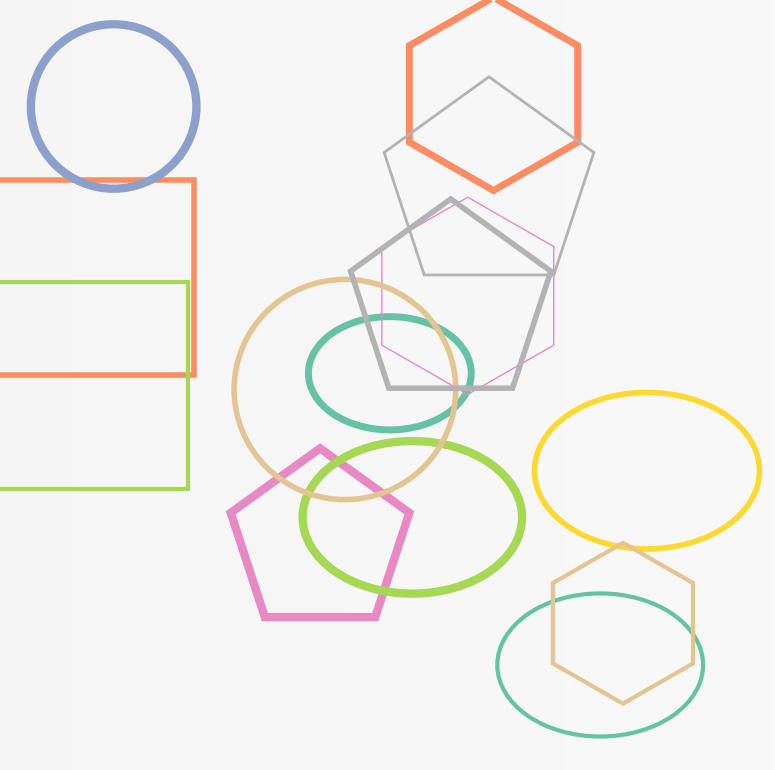[{"shape": "oval", "thickness": 2.5, "radius": 0.53, "center": [0.503, 0.515]}, {"shape": "oval", "thickness": 1.5, "radius": 0.66, "center": [0.774, 0.136]}, {"shape": "square", "thickness": 2, "radius": 0.63, "center": [0.124, 0.64]}, {"shape": "hexagon", "thickness": 2.5, "radius": 0.63, "center": [0.637, 0.878]}, {"shape": "circle", "thickness": 3, "radius": 0.53, "center": [0.147, 0.862]}, {"shape": "pentagon", "thickness": 3, "radius": 0.61, "center": [0.413, 0.297]}, {"shape": "hexagon", "thickness": 0.5, "radius": 0.64, "center": [0.604, 0.616]}, {"shape": "oval", "thickness": 3, "radius": 0.71, "center": [0.532, 0.328]}, {"shape": "square", "thickness": 1.5, "radius": 0.67, "center": [0.108, 0.499]}, {"shape": "oval", "thickness": 2, "radius": 0.73, "center": [0.835, 0.389]}, {"shape": "circle", "thickness": 2, "radius": 0.72, "center": [0.445, 0.494]}, {"shape": "hexagon", "thickness": 1.5, "radius": 0.52, "center": [0.804, 0.191]}, {"shape": "pentagon", "thickness": 2, "radius": 0.68, "center": [0.582, 0.606]}, {"shape": "pentagon", "thickness": 1, "radius": 0.71, "center": [0.631, 0.758]}]